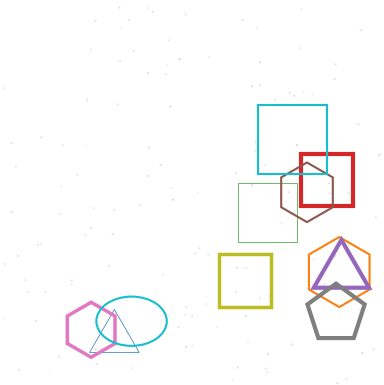[{"shape": "triangle", "thickness": 0.5, "radius": 0.37, "center": [0.297, 0.122]}, {"shape": "hexagon", "thickness": 1.5, "radius": 0.45, "center": [0.881, 0.293]}, {"shape": "square", "thickness": 0.5, "radius": 0.39, "center": [0.695, 0.449]}, {"shape": "square", "thickness": 3, "radius": 0.34, "center": [0.85, 0.532]}, {"shape": "triangle", "thickness": 3, "radius": 0.41, "center": [0.887, 0.294]}, {"shape": "hexagon", "thickness": 1.5, "radius": 0.39, "center": [0.797, 0.5]}, {"shape": "hexagon", "thickness": 2.5, "radius": 0.36, "center": [0.237, 0.143]}, {"shape": "pentagon", "thickness": 3, "radius": 0.39, "center": [0.873, 0.185]}, {"shape": "square", "thickness": 2.5, "radius": 0.34, "center": [0.637, 0.271]}, {"shape": "square", "thickness": 1.5, "radius": 0.45, "center": [0.76, 0.638]}, {"shape": "oval", "thickness": 1.5, "radius": 0.46, "center": [0.342, 0.166]}]